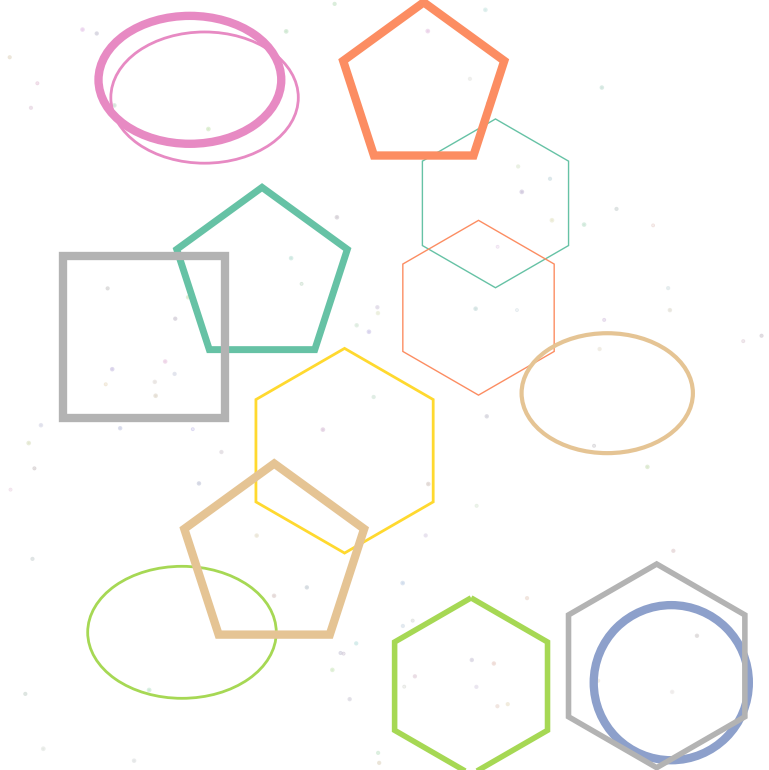[{"shape": "hexagon", "thickness": 0.5, "radius": 0.55, "center": [0.643, 0.736]}, {"shape": "pentagon", "thickness": 2.5, "radius": 0.58, "center": [0.34, 0.64]}, {"shape": "hexagon", "thickness": 0.5, "radius": 0.57, "center": [0.621, 0.6]}, {"shape": "pentagon", "thickness": 3, "radius": 0.55, "center": [0.55, 0.887]}, {"shape": "circle", "thickness": 3, "radius": 0.5, "center": [0.872, 0.113]}, {"shape": "oval", "thickness": 1, "radius": 0.61, "center": [0.266, 0.873]}, {"shape": "oval", "thickness": 3, "radius": 0.59, "center": [0.247, 0.896]}, {"shape": "hexagon", "thickness": 2, "radius": 0.57, "center": [0.612, 0.109]}, {"shape": "oval", "thickness": 1, "radius": 0.61, "center": [0.236, 0.179]}, {"shape": "hexagon", "thickness": 1, "radius": 0.66, "center": [0.447, 0.415]}, {"shape": "pentagon", "thickness": 3, "radius": 0.61, "center": [0.356, 0.275]}, {"shape": "oval", "thickness": 1.5, "radius": 0.56, "center": [0.789, 0.489]}, {"shape": "square", "thickness": 3, "radius": 0.53, "center": [0.187, 0.562]}, {"shape": "hexagon", "thickness": 2, "radius": 0.66, "center": [0.853, 0.135]}]